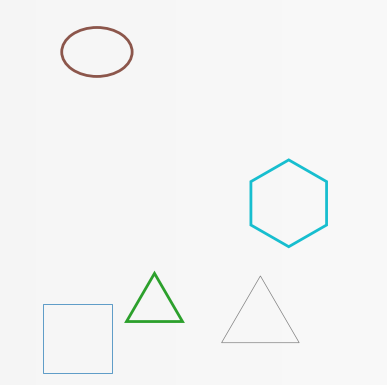[{"shape": "square", "thickness": 0.5, "radius": 0.45, "center": [0.2, 0.121]}, {"shape": "triangle", "thickness": 2, "radius": 0.42, "center": [0.399, 0.207]}, {"shape": "oval", "thickness": 2, "radius": 0.45, "center": [0.25, 0.865]}, {"shape": "triangle", "thickness": 0.5, "radius": 0.58, "center": [0.672, 0.168]}, {"shape": "hexagon", "thickness": 2, "radius": 0.56, "center": [0.745, 0.472]}]